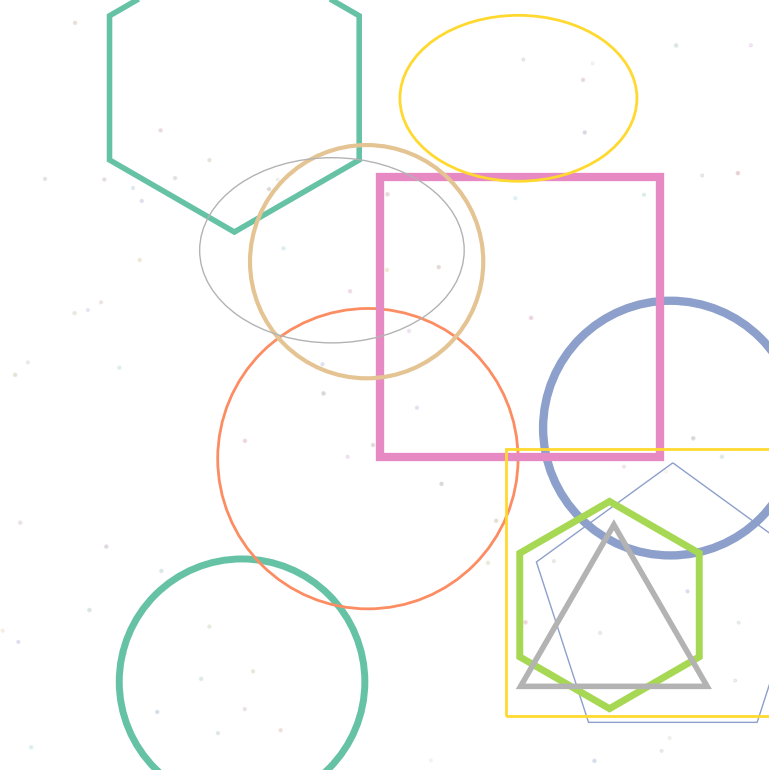[{"shape": "circle", "thickness": 2.5, "radius": 0.8, "center": [0.314, 0.115]}, {"shape": "hexagon", "thickness": 2, "radius": 0.94, "center": [0.304, 0.886]}, {"shape": "circle", "thickness": 1, "radius": 0.98, "center": [0.478, 0.404]}, {"shape": "pentagon", "thickness": 0.5, "radius": 0.93, "center": [0.874, 0.213]}, {"shape": "circle", "thickness": 3, "radius": 0.83, "center": [0.871, 0.444]}, {"shape": "square", "thickness": 3, "radius": 0.91, "center": [0.675, 0.589]}, {"shape": "hexagon", "thickness": 2.5, "radius": 0.67, "center": [0.792, 0.214]}, {"shape": "square", "thickness": 1, "radius": 0.87, "center": [0.831, 0.244]}, {"shape": "oval", "thickness": 1, "radius": 0.77, "center": [0.673, 0.872]}, {"shape": "circle", "thickness": 1.5, "radius": 0.76, "center": [0.476, 0.66]}, {"shape": "oval", "thickness": 0.5, "radius": 0.86, "center": [0.431, 0.675]}, {"shape": "triangle", "thickness": 2, "radius": 0.7, "center": [0.797, 0.179]}]